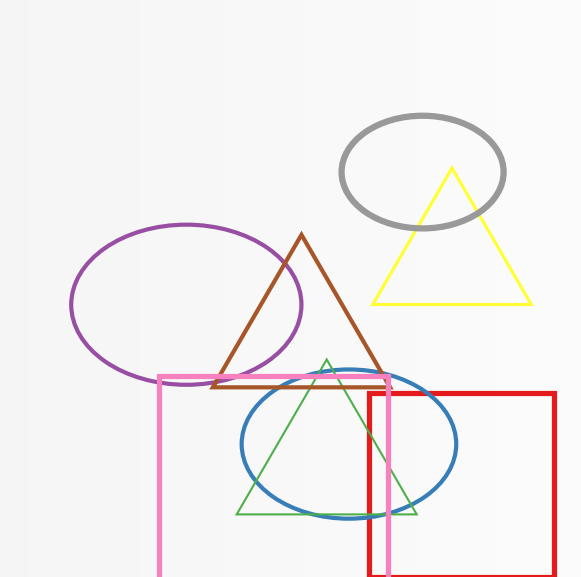[{"shape": "square", "thickness": 2.5, "radius": 0.79, "center": [0.794, 0.159]}, {"shape": "oval", "thickness": 2, "radius": 0.92, "center": [0.6, 0.23]}, {"shape": "triangle", "thickness": 1, "radius": 0.89, "center": [0.562, 0.198]}, {"shape": "oval", "thickness": 2, "radius": 0.99, "center": [0.321, 0.471]}, {"shape": "triangle", "thickness": 1.5, "radius": 0.79, "center": [0.778, 0.551]}, {"shape": "triangle", "thickness": 2, "radius": 0.88, "center": [0.519, 0.416]}, {"shape": "square", "thickness": 2.5, "radius": 0.98, "center": [0.471, 0.15]}, {"shape": "oval", "thickness": 3, "radius": 0.7, "center": [0.727, 0.701]}]